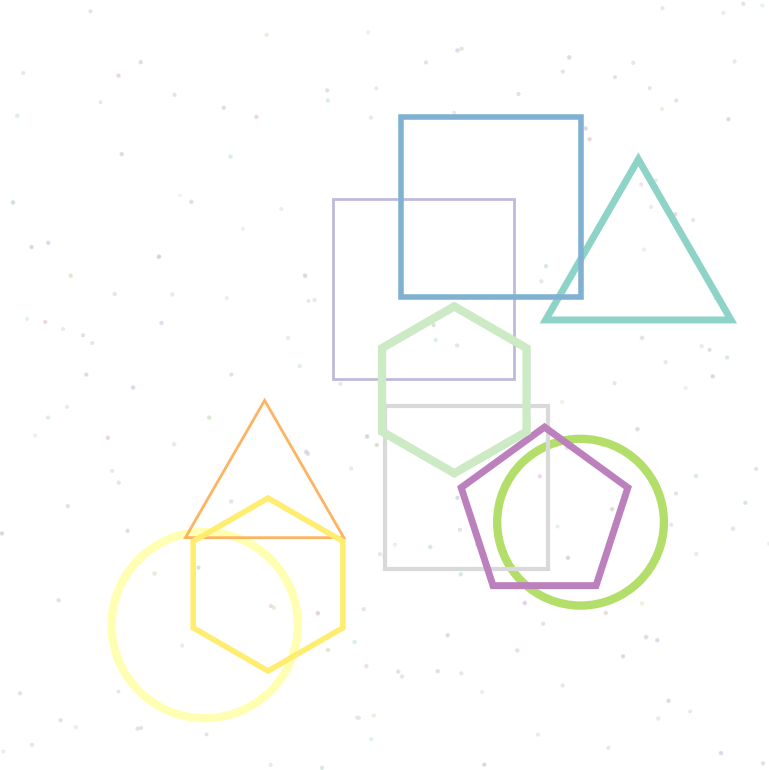[{"shape": "triangle", "thickness": 2.5, "radius": 0.7, "center": [0.829, 0.654]}, {"shape": "circle", "thickness": 3, "radius": 0.6, "center": [0.266, 0.188]}, {"shape": "square", "thickness": 1, "radius": 0.59, "center": [0.55, 0.625]}, {"shape": "square", "thickness": 2, "radius": 0.59, "center": [0.638, 0.731]}, {"shape": "triangle", "thickness": 1, "radius": 0.59, "center": [0.344, 0.361]}, {"shape": "circle", "thickness": 3, "radius": 0.54, "center": [0.754, 0.322]}, {"shape": "square", "thickness": 1.5, "radius": 0.53, "center": [0.606, 0.367]}, {"shape": "pentagon", "thickness": 2.5, "radius": 0.57, "center": [0.707, 0.332]}, {"shape": "hexagon", "thickness": 3, "radius": 0.54, "center": [0.59, 0.494]}, {"shape": "hexagon", "thickness": 2, "radius": 0.56, "center": [0.348, 0.241]}]